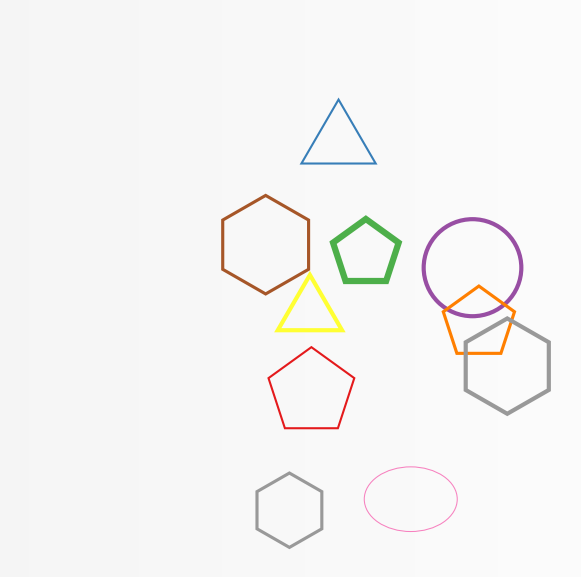[{"shape": "pentagon", "thickness": 1, "radius": 0.39, "center": [0.536, 0.32]}, {"shape": "triangle", "thickness": 1, "radius": 0.37, "center": [0.582, 0.753]}, {"shape": "pentagon", "thickness": 3, "radius": 0.3, "center": [0.629, 0.561]}, {"shape": "circle", "thickness": 2, "radius": 0.42, "center": [0.813, 0.536]}, {"shape": "pentagon", "thickness": 1.5, "radius": 0.32, "center": [0.824, 0.439]}, {"shape": "triangle", "thickness": 2, "radius": 0.32, "center": [0.533, 0.459]}, {"shape": "hexagon", "thickness": 1.5, "radius": 0.43, "center": [0.457, 0.575]}, {"shape": "oval", "thickness": 0.5, "radius": 0.4, "center": [0.707, 0.135]}, {"shape": "hexagon", "thickness": 2, "radius": 0.41, "center": [0.873, 0.365]}, {"shape": "hexagon", "thickness": 1.5, "radius": 0.32, "center": [0.498, 0.116]}]